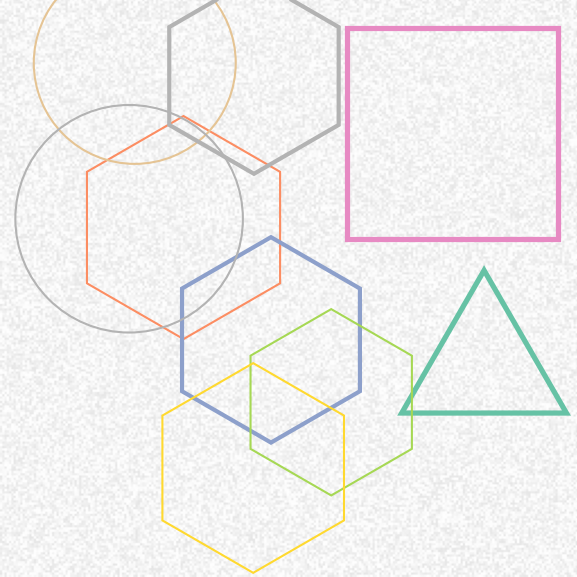[{"shape": "triangle", "thickness": 2.5, "radius": 0.82, "center": [0.838, 0.366]}, {"shape": "hexagon", "thickness": 1, "radius": 0.97, "center": [0.318, 0.605]}, {"shape": "hexagon", "thickness": 2, "radius": 0.89, "center": [0.469, 0.411]}, {"shape": "square", "thickness": 2.5, "radius": 0.91, "center": [0.784, 0.769]}, {"shape": "hexagon", "thickness": 1, "radius": 0.81, "center": [0.574, 0.303]}, {"shape": "hexagon", "thickness": 1, "radius": 0.91, "center": [0.438, 0.189]}, {"shape": "circle", "thickness": 1, "radius": 0.87, "center": [0.233, 0.89]}, {"shape": "circle", "thickness": 1, "radius": 0.98, "center": [0.224, 0.62]}, {"shape": "hexagon", "thickness": 2, "radius": 0.85, "center": [0.44, 0.868]}]